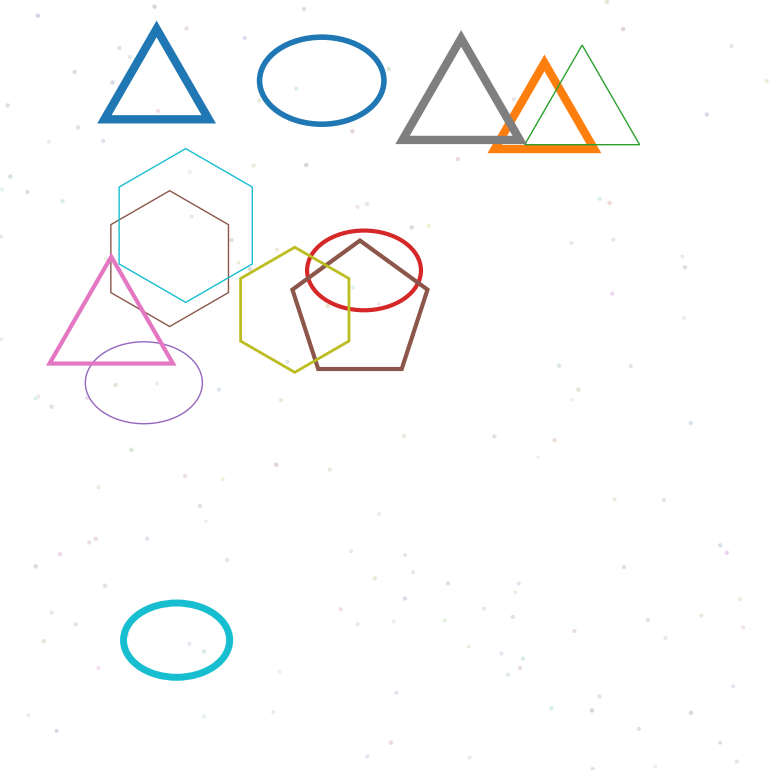[{"shape": "oval", "thickness": 2, "radius": 0.4, "center": [0.418, 0.895]}, {"shape": "triangle", "thickness": 3, "radius": 0.39, "center": [0.203, 0.884]}, {"shape": "triangle", "thickness": 3, "radius": 0.37, "center": [0.707, 0.844]}, {"shape": "triangle", "thickness": 0.5, "radius": 0.43, "center": [0.756, 0.855]}, {"shape": "oval", "thickness": 1.5, "radius": 0.37, "center": [0.473, 0.649]}, {"shape": "oval", "thickness": 0.5, "radius": 0.38, "center": [0.187, 0.503]}, {"shape": "hexagon", "thickness": 0.5, "radius": 0.44, "center": [0.22, 0.664]}, {"shape": "pentagon", "thickness": 1.5, "radius": 0.46, "center": [0.467, 0.595]}, {"shape": "triangle", "thickness": 1.5, "radius": 0.46, "center": [0.145, 0.574]}, {"shape": "triangle", "thickness": 3, "radius": 0.44, "center": [0.599, 0.862]}, {"shape": "hexagon", "thickness": 1, "radius": 0.41, "center": [0.383, 0.598]}, {"shape": "hexagon", "thickness": 0.5, "radius": 0.5, "center": [0.241, 0.707]}, {"shape": "oval", "thickness": 2.5, "radius": 0.34, "center": [0.229, 0.169]}]